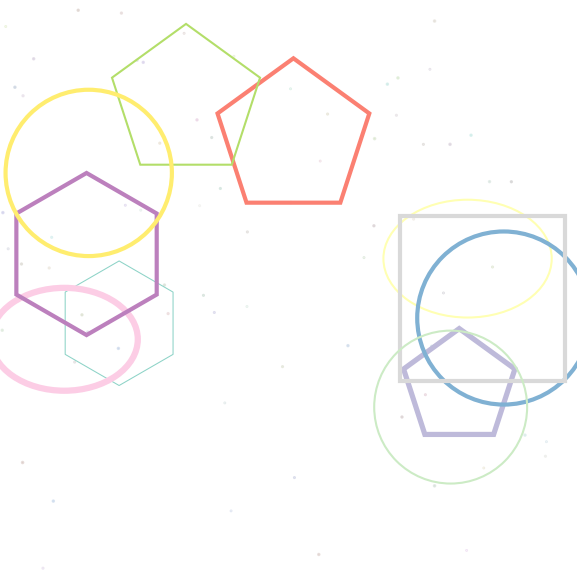[{"shape": "hexagon", "thickness": 0.5, "radius": 0.54, "center": [0.206, 0.439]}, {"shape": "oval", "thickness": 1, "radius": 0.73, "center": [0.81, 0.551]}, {"shape": "pentagon", "thickness": 2.5, "radius": 0.51, "center": [0.795, 0.329]}, {"shape": "pentagon", "thickness": 2, "radius": 0.69, "center": [0.508, 0.76]}, {"shape": "circle", "thickness": 2, "radius": 0.75, "center": [0.872, 0.448]}, {"shape": "pentagon", "thickness": 1, "radius": 0.67, "center": [0.322, 0.823]}, {"shape": "oval", "thickness": 3, "radius": 0.64, "center": [0.111, 0.412]}, {"shape": "square", "thickness": 2, "radius": 0.72, "center": [0.835, 0.482]}, {"shape": "hexagon", "thickness": 2, "radius": 0.7, "center": [0.15, 0.559]}, {"shape": "circle", "thickness": 1, "radius": 0.66, "center": [0.78, 0.294]}, {"shape": "circle", "thickness": 2, "radius": 0.72, "center": [0.154, 0.7]}]